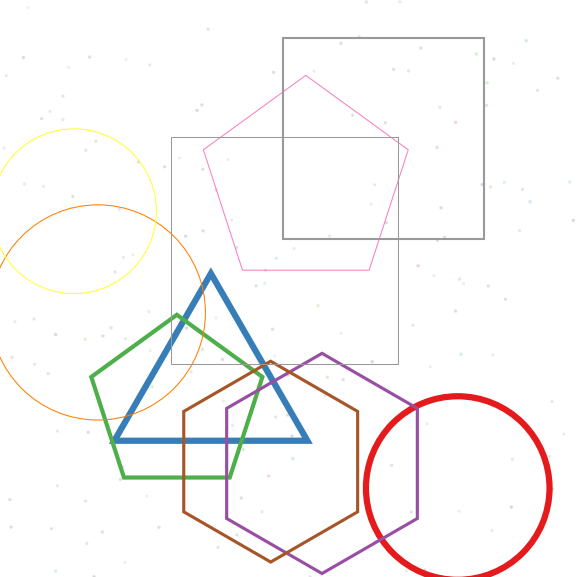[{"shape": "circle", "thickness": 3, "radius": 0.79, "center": [0.793, 0.154]}, {"shape": "triangle", "thickness": 3, "radius": 0.97, "center": [0.365, 0.332]}, {"shape": "pentagon", "thickness": 2, "radius": 0.78, "center": [0.306, 0.298]}, {"shape": "hexagon", "thickness": 1.5, "radius": 0.95, "center": [0.558, 0.197]}, {"shape": "circle", "thickness": 0.5, "radius": 0.93, "center": [0.169, 0.458]}, {"shape": "circle", "thickness": 0.5, "radius": 0.71, "center": [0.128, 0.633]}, {"shape": "hexagon", "thickness": 1.5, "radius": 0.87, "center": [0.469, 0.2]}, {"shape": "pentagon", "thickness": 0.5, "radius": 0.93, "center": [0.53, 0.682]}, {"shape": "square", "thickness": 0.5, "radius": 0.98, "center": [0.493, 0.566]}, {"shape": "square", "thickness": 1, "radius": 0.87, "center": [0.664, 0.759]}]